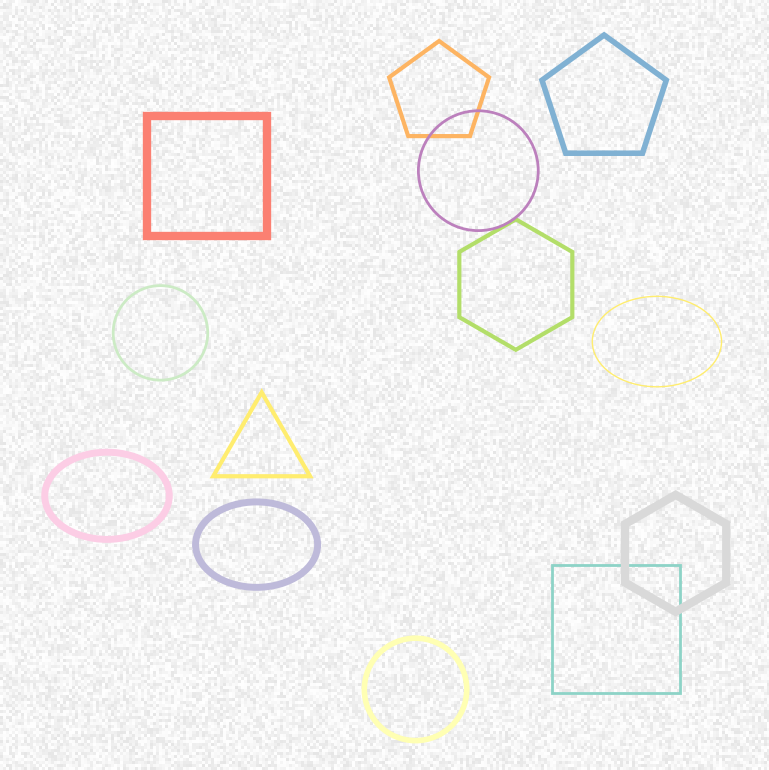[{"shape": "square", "thickness": 1, "radius": 0.41, "center": [0.8, 0.183]}, {"shape": "circle", "thickness": 2, "radius": 0.33, "center": [0.54, 0.105]}, {"shape": "oval", "thickness": 2.5, "radius": 0.4, "center": [0.333, 0.293]}, {"shape": "square", "thickness": 3, "radius": 0.39, "center": [0.268, 0.771]}, {"shape": "pentagon", "thickness": 2, "radius": 0.42, "center": [0.785, 0.87]}, {"shape": "pentagon", "thickness": 1.5, "radius": 0.34, "center": [0.57, 0.878]}, {"shape": "hexagon", "thickness": 1.5, "radius": 0.42, "center": [0.67, 0.63]}, {"shape": "oval", "thickness": 2.5, "radius": 0.4, "center": [0.139, 0.356]}, {"shape": "hexagon", "thickness": 3, "radius": 0.38, "center": [0.877, 0.281]}, {"shape": "circle", "thickness": 1, "radius": 0.39, "center": [0.621, 0.778]}, {"shape": "circle", "thickness": 1, "radius": 0.31, "center": [0.208, 0.568]}, {"shape": "oval", "thickness": 0.5, "radius": 0.42, "center": [0.853, 0.556]}, {"shape": "triangle", "thickness": 1.5, "radius": 0.36, "center": [0.34, 0.418]}]